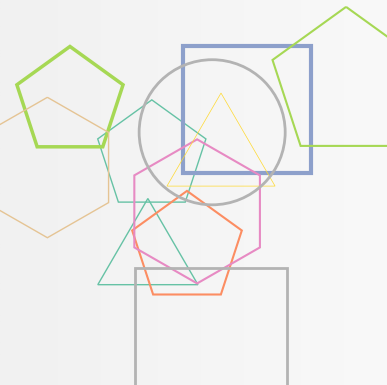[{"shape": "triangle", "thickness": 1, "radius": 0.75, "center": [0.382, 0.335]}, {"shape": "pentagon", "thickness": 1, "radius": 0.73, "center": [0.392, 0.594]}, {"shape": "pentagon", "thickness": 1.5, "radius": 0.74, "center": [0.483, 0.355]}, {"shape": "square", "thickness": 3, "radius": 0.83, "center": [0.637, 0.715]}, {"shape": "hexagon", "thickness": 1.5, "radius": 0.94, "center": [0.509, 0.451]}, {"shape": "pentagon", "thickness": 1.5, "radius": 1.0, "center": [0.893, 0.783]}, {"shape": "pentagon", "thickness": 2.5, "radius": 0.72, "center": [0.181, 0.735]}, {"shape": "triangle", "thickness": 0.5, "radius": 0.81, "center": [0.57, 0.597]}, {"shape": "hexagon", "thickness": 1, "radius": 0.91, "center": [0.122, 0.565]}, {"shape": "square", "thickness": 2, "radius": 0.98, "center": [0.545, 0.108]}, {"shape": "circle", "thickness": 2, "radius": 0.94, "center": [0.548, 0.656]}]